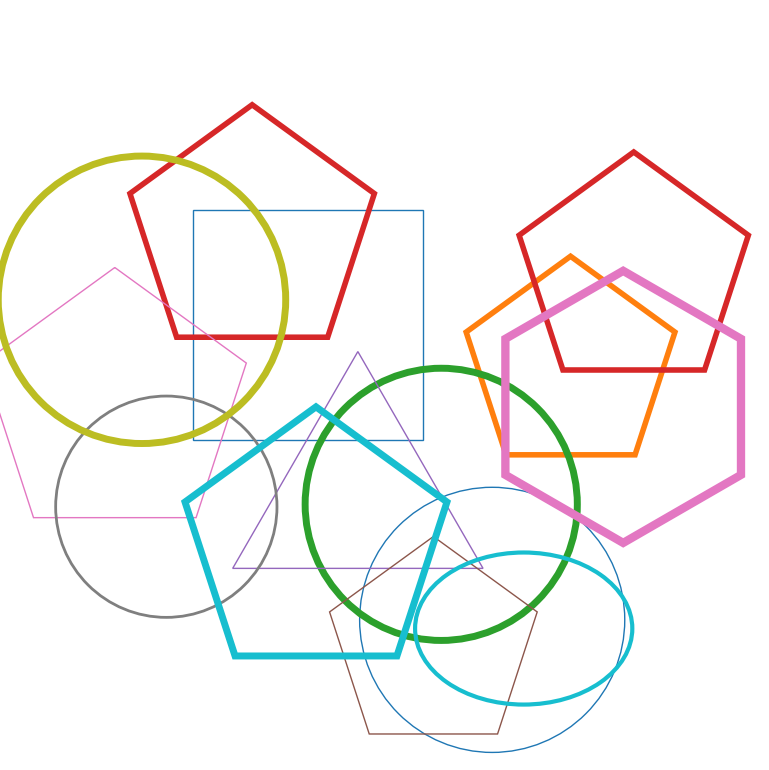[{"shape": "circle", "thickness": 0.5, "radius": 0.86, "center": [0.639, 0.195]}, {"shape": "square", "thickness": 0.5, "radius": 0.75, "center": [0.4, 0.578]}, {"shape": "pentagon", "thickness": 2, "radius": 0.71, "center": [0.741, 0.525]}, {"shape": "circle", "thickness": 2.5, "radius": 0.88, "center": [0.573, 0.345]}, {"shape": "pentagon", "thickness": 2, "radius": 0.83, "center": [0.327, 0.697]}, {"shape": "pentagon", "thickness": 2, "radius": 0.78, "center": [0.823, 0.646]}, {"shape": "triangle", "thickness": 0.5, "radius": 0.94, "center": [0.465, 0.356]}, {"shape": "pentagon", "thickness": 0.5, "radius": 0.71, "center": [0.563, 0.161]}, {"shape": "hexagon", "thickness": 3, "radius": 0.88, "center": [0.809, 0.472]}, {"shape": "pentagon", "thickness": 0.5, "radius": 0.9, "center": [0.149, 0.473]}, {"shape": "circle", "thickness": 1, "radius": 0.72, "center": [0.216, 0.342]}, {"shape": "circle", "thickness": 2.5, "radius": 0.93, "center": [0.184, 0.611]}, {"shape": "oval", "thickness": 1.5, "radius": 0.71, "center": [0.68, 0.184]}, {"shape": "pentagon", "thickness": 2.5, "radius": 0.89, "center": [0.41, 0.293]}]